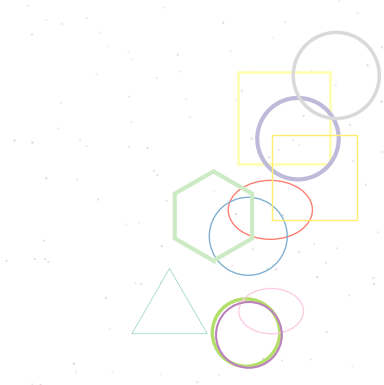[{"shape": "triangle", "thickness": 0.5, "radius": 0.57, "center": [0.44, 0.19]}, {"shape": "square", "thickness": 2, "radius": 0.6, "center": [0.738, 0.693]}, {"shape": "circle", "thickness": 3, "radius": 0.53, "center": [0.774, 0.64]}, {"shape": "oval", "thickness": 1, "radius": 0.55, "center": [0.702, 0.455]}, {"shape": "circle", "thickness": 1, "radius": 0.51, "center": [0.645, 0.386]}, {"shape": "circle", "thickness": 2.5, "radius": 0.44, "center": [0.639, 0.136]}, {"shape": "oval", "thickness": 1, "radius": 0.42, "center": [0.704, 0.192]}, {"shape": "circle", "thickness": 2.5, "radius": 0.56, "center": [0.873, 0.804]}, {"shape": "circle", "thickness": 1.5, "radius": 0.43, "center": [0.647, 0.13]}, {"shape": "hexagon", "thickness": 3, "radius": 0.58, "center": [0.554, 0.439]}, {"shape": "square", "thickness": 1, "radius": 0.55, "center": [0.817, 0.54]}]